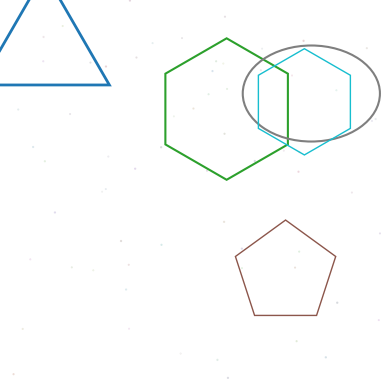[{"shape": "triangle", "thickness": 2, "radius": 0.97, "center": [0.116, 0.876]}, {"shape": "hexagon", "thickness": 1.5, "radius": 0.92, "center": [0.589, 0.717]}, {"shape": "pentagon", "thickness": 1, "radius": 0.68, "center": [0.742, 0.291]}, {"shape": "oval", "thickness": 1.5, "radius": 0.89, "center": [0.809, 0.757]}, {"shape": "hexagon", "thickness": 1, "radius": 0.69, "center": [0.791, 0.736]}]